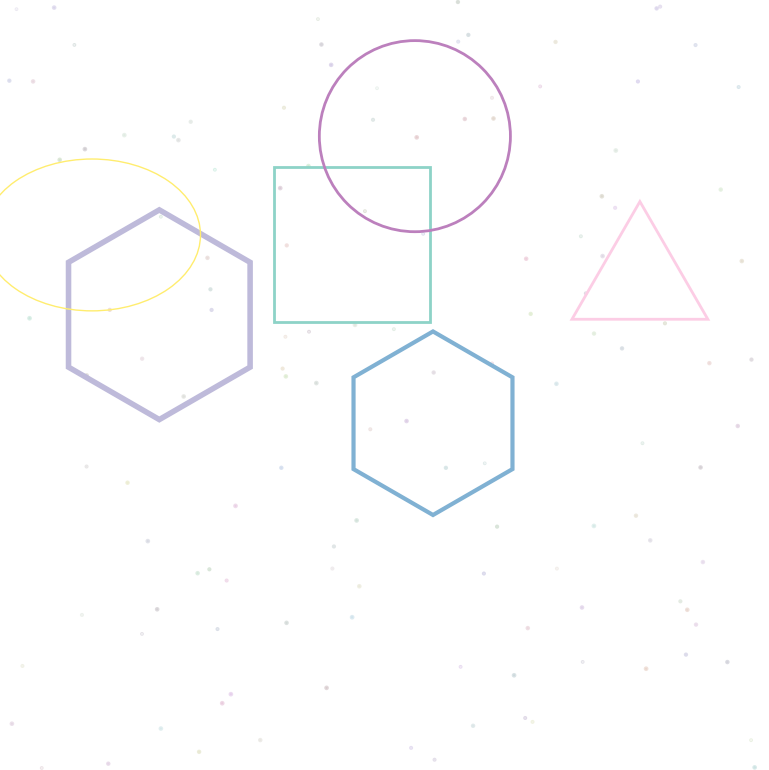[{"shape": "square", "thickness": 1, "radius": 0.51, "center": [0.457, 0.682]}, {"shape": "hexagon", "thickness": 2, "radius": 0.68, "center": [0.207, 0.591]}, {"shape": "hexagon", "thickness": 1.5, "radius": 0.6, "center": [0.562, 0.45]}, {"shape": "triangle", "thickness": 1, "radius": 0.51, "center": [0.831, 0.636]}, {"shape": "circle", "thickness": 1, "radius": 0.62, "center": [0.539, 0.823]}, {"shape": "oval", "thickness": 0.5, "radius": 0.7, "center": [0.12, 0.695]}]